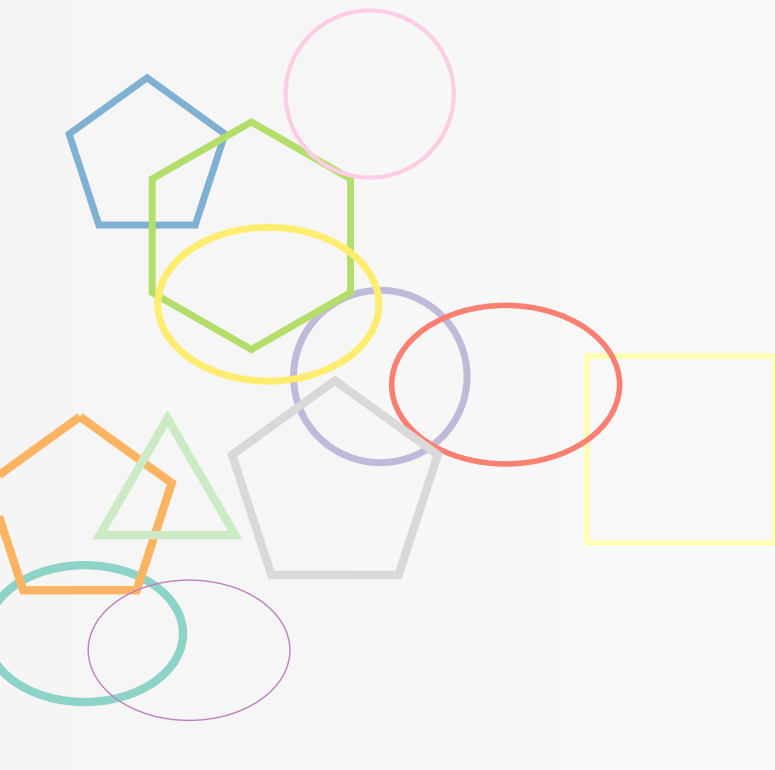[{"shape": "oval", "thickness": 3, "radius": 0.63, "center": [0.109, 0.177]}, {"shape": "square", "thickness": 2, "radius": 0.61, "center": [0.879, 0.416]}, {"shape": "circle", "thickness": 2.5, "radius": 0.56, "center": [0.491, 0.511]}, {"shape": "oval", "thickness": 2, "radius": 0.74, "center": [0.652, 0.5]}, {"shape": "pentagon", "thickness": 2.5, "radius": 0.53, "center": [0.19, 0.793]}, {"shape": "pentagon", "thickness": 3, "radius": 0.62, "center": [0.103, 0.334]}, {"shape": "hexagon", "thickness": 2.5, "radius": 0.74, "center": [0.324, 0.694]}, {"shape": "circle", "thickness": 1.5, "radius": 0.54, "center": [0.477, 0.878]}, {"shape": "pentagon", "thickness": 3, "radius": 0.7, "center": [0.432, 0.366]}, {"shape": "oval", "thickness": 0.5, "radius": 0.65, "center": [0.244, 0.156]}, {"shape": "triangle", "thickness": 3, "radius": 0.5, "center": [0.216, 0.356]}, {"shape": "oval", "thickness": 2.5, "radius": 0.71, "center": [0.346, 0.605]}]